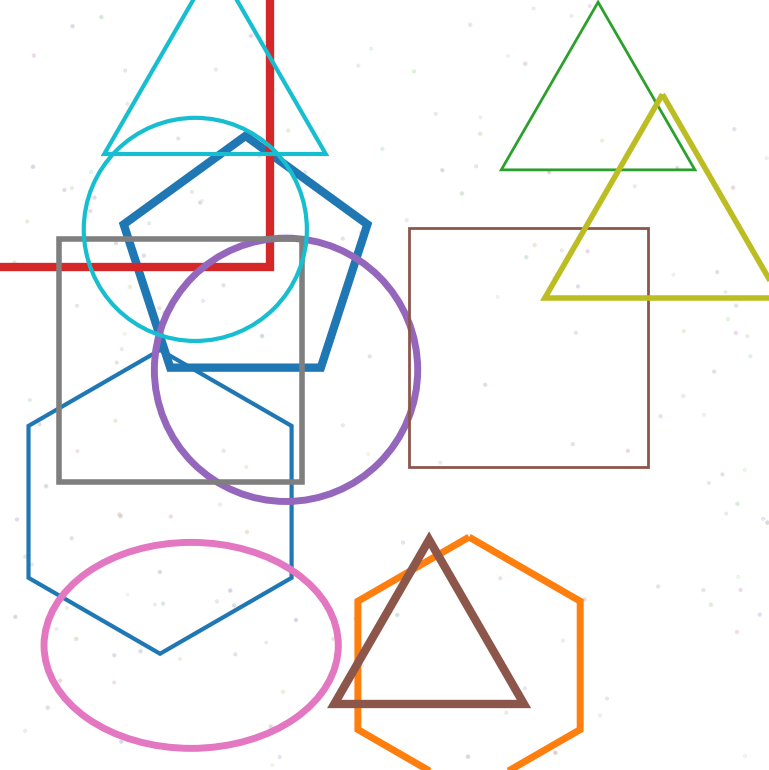[{"shape": "hexagon", "thickness": 1.5, "radius": 0.99, "center": [0.208, 0.348]}, {"shape": "pentagon", "thickness": 3, "radius": 0.83, "center": [0.319, 0.657]}, {"shape": "hexagon", "thickness": 2.5, "radius": 0.83, "center": [0.609, 0.136]}, {"shape": "triangle", "thickness": 1, "radius": 0.73, "center": [0.777, 0.852]}, {"shape": "square", "thickness": 3, "radius": 0.96, "center": [0.158, 0.846]}, {"shape": "circle", "thickness": 2.5, "radius": 0.86, "center": [0.371, 0.52]}, {"shape": "square", "thickness": 1, "radius": 0.77, "center": [0.686, 0.549]}, {"shape": "triangle", "thickness": 3, "radius": 0.71, "center": [0.557, 0.157]}, {"shape": "oval", "thickness": 2.5, "radius": 0.96, "center": [0.248, 0.162]}, {"shape": "square", "thickness": 2, "radius": 0.79, "center": [0.234, 0.532]}, {"shape": "triangle", "thickness": 2, "radius": 0.88, "center": [0.86, 0.701]}, {"shape": "triangle", "thickness": 1.5, "radius": 0.83, "center": [0.279, 0.883]}, {"shape": "circle", "thickness": 1.5, "radius": 0.72, "center": [0.254, 0.702]}]